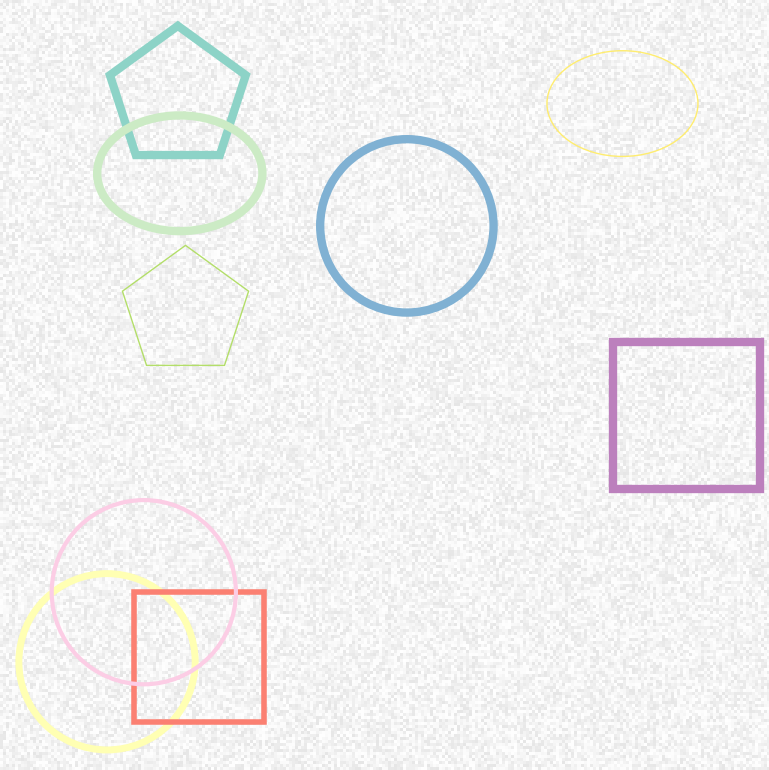[{"shape": "pentagon", "thickness": 3, "radius": 0.46, "center": [0.231, 0.874]}, {"shape": "circle", "thickness": 2.5, "radius": 0.57, "center": [0.139, 0.141]}, {"shape": "square", "thickness": 2, "radius": 0.42, "center": [0.258, 0.147]}, {"shape": "circle", "thickness": 3, "radius": 0.56, "center": [0.528, 0.707]}, {"shape": "pentagon", "thickness": 0.5, "radius": 0.43, "center": [0.241, 0.595]}, {"shape": "circle", "thickness": 1.5, "radius": 0.6, "center": [0.187, 0.231]}, {"shape": "square", "thickness": 3, "radius": 0.48, "center": [0.892, 0.46]}, {"shape": "oval", "thickness": 3, "radius": 0.54, "center": [0.233, 0.775]}, {"shape": "oval", "thickness": 0.5, "radius": 0.49, "center": [0.808, 0.865]}]